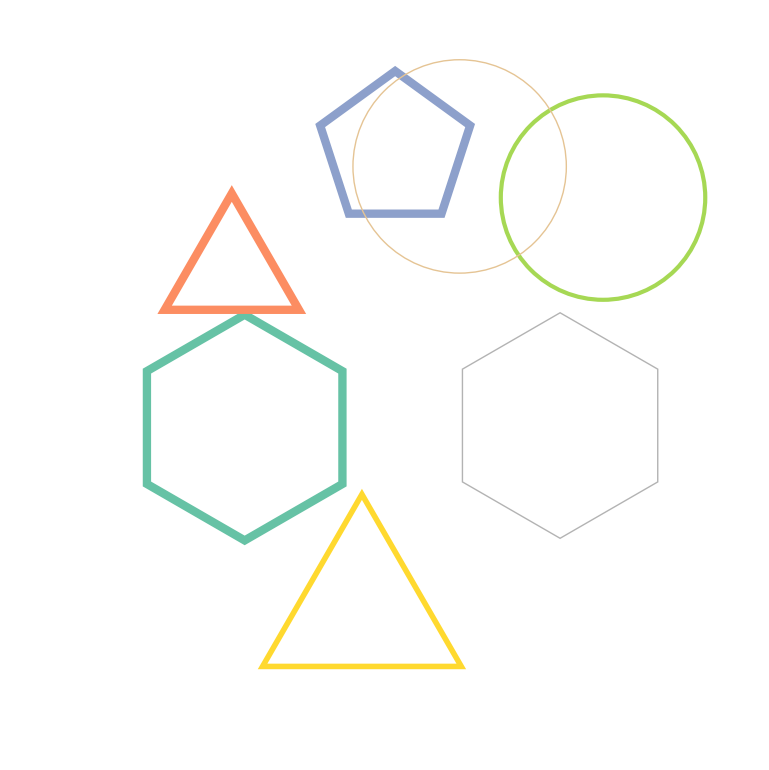[{"shape": "hexagon", "thickness": 3, "radius": 0.73, "center": [0.318, 0.445]}, {"shape": "triangle", "thickness": 3, "radius": 0.5, "center": [0.301, 0.648]}, {"shape": "pentagon", "thickness": 3, "radius": 0.51, "center": [0.513, 0.805]}, {"shape": "circle", "thickness": 1.5, "radius": 0.66, "center": [0.783, 0.743]}, {"shape": "triangle", "thickness": 2, "radius": 0.74, "center": [0.47, 0.209]}, {"shape": "circle", "thickness": 0.5, "radius": 0.69, "center": [0.597, 0.784]}, {"shape": "hexagon", "thickness": 0.5, "radius": 0.73, "center": [0.727, 0.447]}]